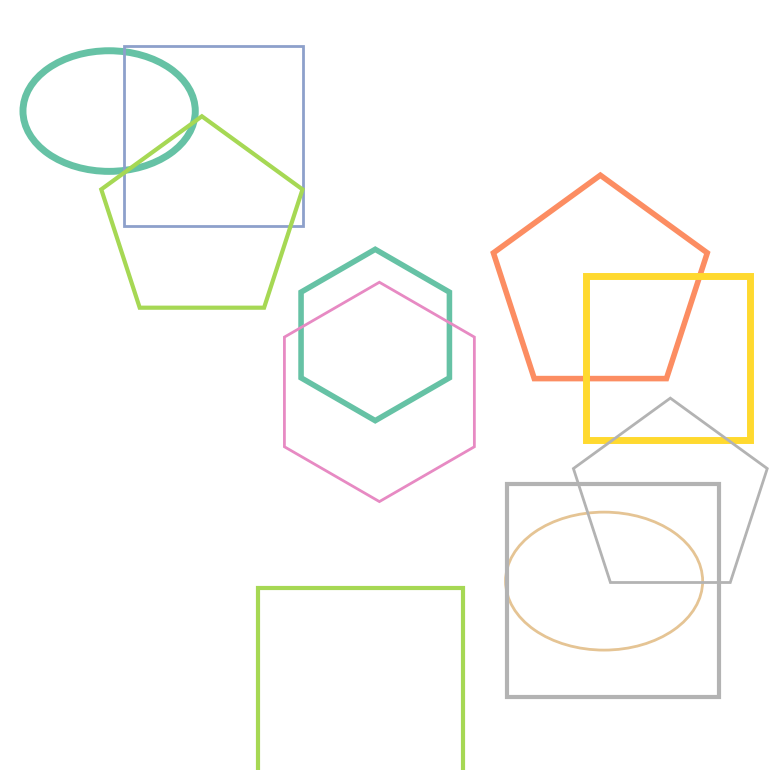[{"shape": "hexagon", "thickness": 2, "radius": 0.56, "center": [0.487, 0.565]}, {"shape": "oval", "thickness": 2.5, "radius": 0.56, "center": [0.142, 0.856]}, {"shape": "pentagon", "thickness": 2, "radius": 0.73, "center": [0.78, 0.626]}, {"shape": "square", "thickness": 1, "radius": 0.58, "center": [0.277, 0.823]}, {"shape": "hexagon", "thickness": 1, "radius": 0.71, "center": [0.493, 0.491]}, {"shape": "square", "thickness": 1.5, "radius": 0.67, "center": [0.469, 0.103]}, {"shape": "pentagon", "thickness": 1.5, "radius": 0.69, "center": [0.262, 0.712]}, {"shape": "square", "thickness": 2.5, "radius": 0.53, "center": [0.867, 0.535]}, {"shape": "oval", "thickness": 1, "radius": 0.64, "center": [0.785, 0.245]}, {"shape": "pentagon", "thickness": 1, "radius": 0.66, "center": [0.871, 0.351]}, {"shape": "square", "thickness": 1.5, "radius": 0.69, "center": [0.796, 0.233]}]